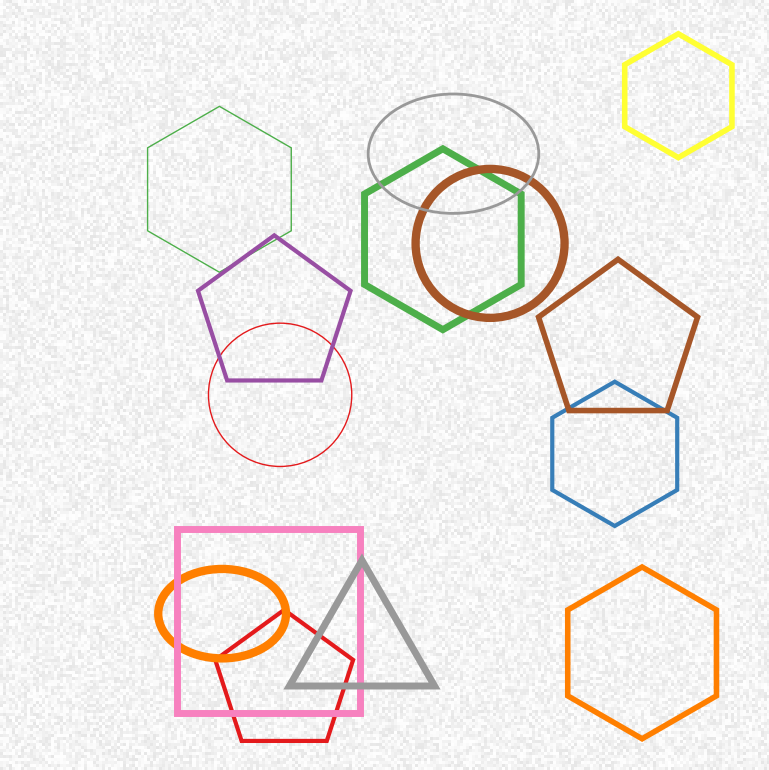[{"shape": "pentagon", "thickness": 1.5, "radius": 0.47, "center": [0.369, 0.114]}, {"shape": "circle", "thickness": 0.5, "radius": 0.47, "center": [0.364, 0.487]}, {"shape": "hexagon", "thickness": 1.5, "radius": 0.47, "center": [0.798, 0.411]}, {"shape": "hexagon", "thickness": 0.5, "radius": 0.54, "center": [0.285, 0.754]}, {"shape": "hexagon", "thickness": 2.5, "radius": 0.59, "center": [0.575, 0.689]}, {"shape": "pentagon", "thickness": 1.5, "radius": 0.52, "center": [0.356, 0.59]}, {"shape": "hexagon", "thickness": 2, "radius": 0.56, "center": [0.834, 0.152]}, {"shape": "oval", "thickness": 3, "radius": 0.41, "center": [0.288, 0.203]}, {"shape": "hexagon", "thickness": 2, "radius": 0.4, "center": [0.881, 0.876]}, {"shape": "circle", "thickness": 3, "radius": 0.48, "center": [0.636, 0.684]}, {"shape": "pentagon", "thickness": 2, "radius": 0.54, "center": [0.803, 0.555]}, {"shape": "square", "thickness": 2.5, "radius": 0.6, "center": [0.349, 0.193]}, {"shape": "triangle", "thickness": 2.5, "radius": 0.54, "center": [0.47, 0.164]}, {"shape": "oval", "thickness": 1, "radius": 0.55, "center": [0.589, 0.8]}]